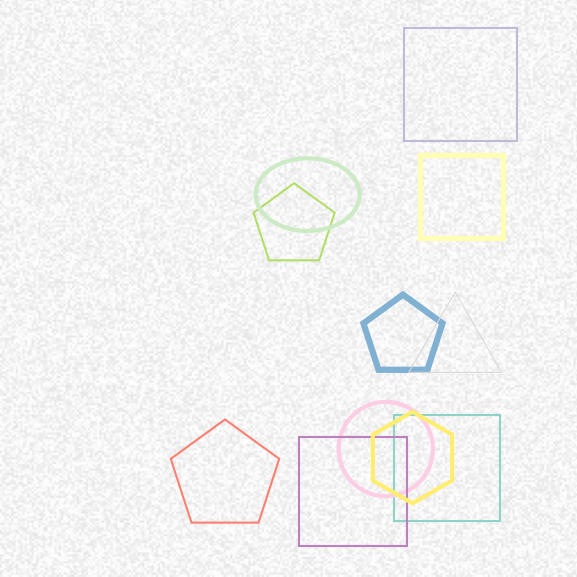[{"shape": "square", "thickness": 1, "radius": 0.46, "center": [0.775, 0.189]}, {"shape": "square", "thickness": 2.5, "radius": 0.36, "center": [0.799, 0.659]}, {"shape": "square", "thickness": 1, "radius": 0.49, "center": [0.797, 0.853]}, {"shape": "pentagon", "thickness": 1, "radius": 0.49, "center": [0.39, 0.174]}, {"shape": "pentagon", "thickness": 3, "radius": 0.36, "center": [0.698, 0.417]}, {"shape": "pentagon", "thickness": 1, "radius": 0.37, "center": [0.509, 0.608]}, {"shape": "circle", "thickness": 2, "radius": 0.41, "center": [0.668, 0.222]}, {"shape": "triangle", "thickness": 0.5, "radius": 0.46, "center": [0.788, 0.401]}, {"shape": "square", "thickness": 1, "radius": 0.47, "center": [0.611, 0.148]}, {"shape": "oval", "thickness": 2, "radius": 0.45, "center": [0.533, 0.662]}, {"shape": "hexagon", "thickness": 2, "radius": 0.4, "center": [0.714, 0.207]}]